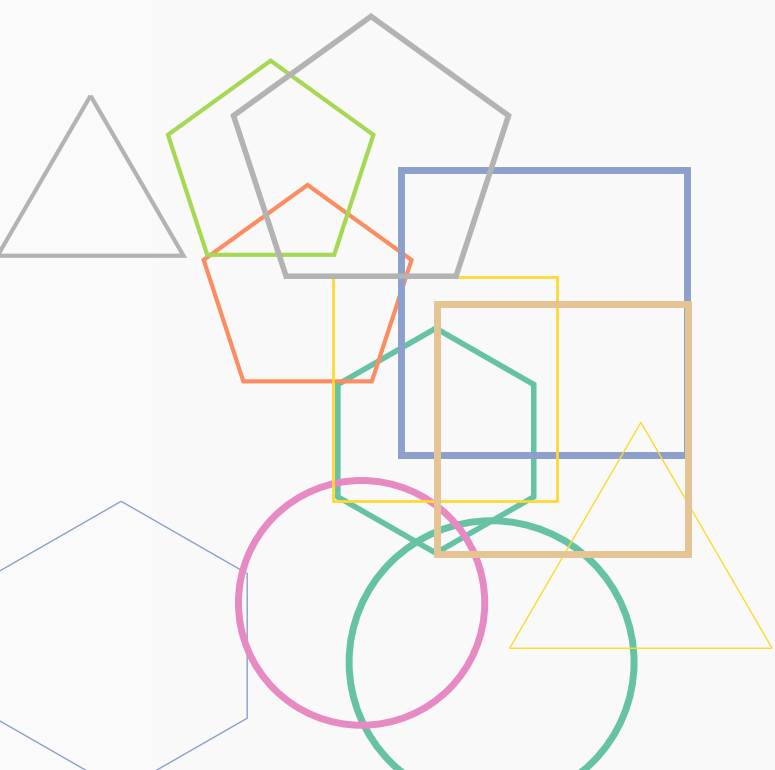[{"shape": "circle", "thickness": 2.5, "radius": 0.92, "center": [0.634, 0.14]}, {"shape": "hexagon", "thickness": 2, "radius": 0.73, "center": [0.562, 0.428]}, {"shape": "pentagon", "thickness": 1.5, "radius": 0.71, "center": [0.397, 0.619]}, {"shape": "square", "thickness": 2.5, "radius": 0.92, "center": [0.702, 0.594]}, {"shape": "hexagon", "thickness": 0.5, "radius": 0.94, "center": [0.156, 0.161]}, {"shape": "circle", "thickness": 2.5, "radius": 0.79, "center": [0.467, 0.217]}, {"shape": "pentagon", "thickness": 1.5, "radius": 0.7, "center": [0.349, 0.782]}, {"shape": "triangle", "thickness": 0.5, "radius": 0.98, "center": [0.827, 0.256]}, {"shape": "square", "thickness": 1, "radius": 0.73, "center": [0.574, 0.495]}, {"shape": "square", "thickness": 2.5, "radius": 0.81, "center": [0.726, 0.443]}, {"shape": "triangle", "thickness": 1.5, "radius": 0.69, "center": [0.117, 0.737]}, {"shape": "pentagon", "thickness": 2, "radius": 0.93, "center": [0.479, 0.792]}]